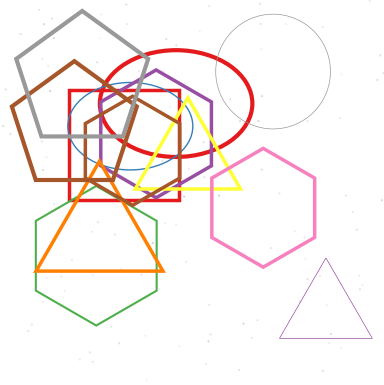[{"shape": "square", "thickness": 2.5, "radius": 0.71, "center": [0.322, 0.623]}, {"shape": "oval", "thickness": 3, "radius": 0.99, "center": [0.457, 0.731]}, {"shape": "oval", "thickness": 1, "radius": 0.81, "center": [0.339, 0.672]}, {"shape": "hexagon", "thickness": 1.5, "radius": 0.91, "center": [0.25, 0.336]}, {"shape": "triangle", "thickness": 0.5, "radius": 0.7, "center": [0.847, 0.191]}, {"shape": "hexagon", "thickness": 2.5, "radius": 0.83, "center": [0.405, 0.652]}, {"shape": "triangle", "thickness": 2.5, "radius": 0.95, "center": [0.258, 0.391]}, {"shape": "triangle", "thickness": 2.5, "radius": 0.79, "center": [0.488, 0.588]}, {"shape": "pentagon", "thickness": 3, "radius": 0.85, "center": [0.193, 0.671]}, {"shape": "hexagon", "thickness": 2.5, "radius": 0.71, "center": [0.344, 0.608]}, {"shape": "hexagon", "thickness": 2.5, "radius": 0.77, "center": [0.684, 0.46]}, {"shape": "circle", "thickness": 0.5, "radius": 0.75, "center": [0.709, 0.814]}, {"shape": "pentagon", "thickness": 3, "radius": 0.9, "center": [0.214, 0.791]}]